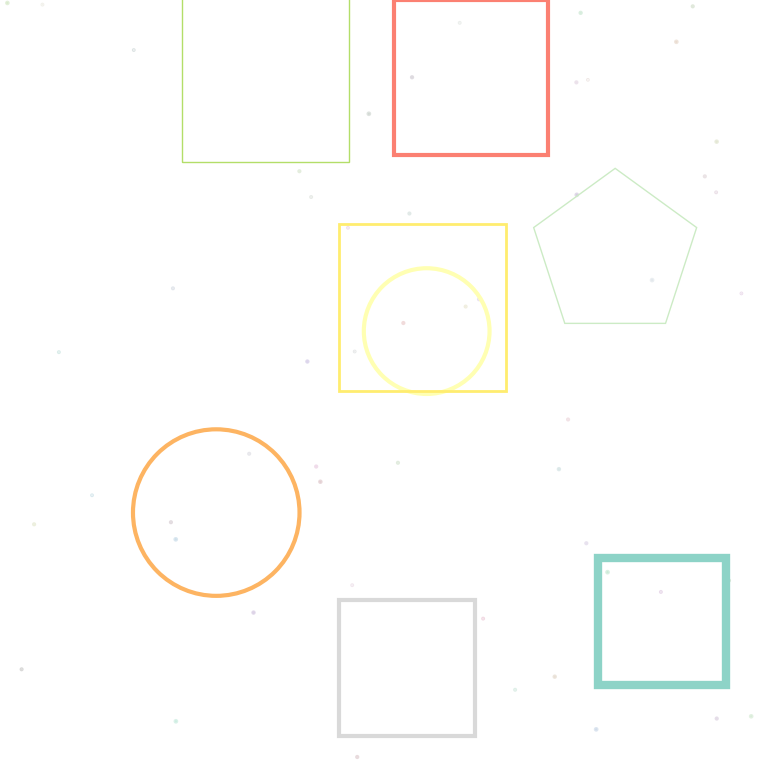[{"shape": "square", "thickness": 3, "radius": 0.41, "center": [0.86, 0.192]}, {"shape": "circle", "thickness": 1.5, "radius": 0.41, "center": [0.554, 0.57]}, {"shape": "square", "thickness": 1.5, "radius": 0.5, "center": [0.612, 0.899]}, {"shape": "circle", "thickness": 1.5, "radius": 0.54, "center": [0.281, 0.334]}, {"shape": "square", "thickness": 0.5, "radius": 0.54, "center": [0.345, 0.898]}, {"shape": "square", "thickness": 1.5, "radius": 0.44, "center": [0.529, 0.133]}, {"shape": "pentagon", "thickness": 0.5, "radius": 0.56, "center": [0.799, 0.67]}, {"shape": "square", "thickness": 1, "radius": 0.54, "center": [0.549, 0.601]}]